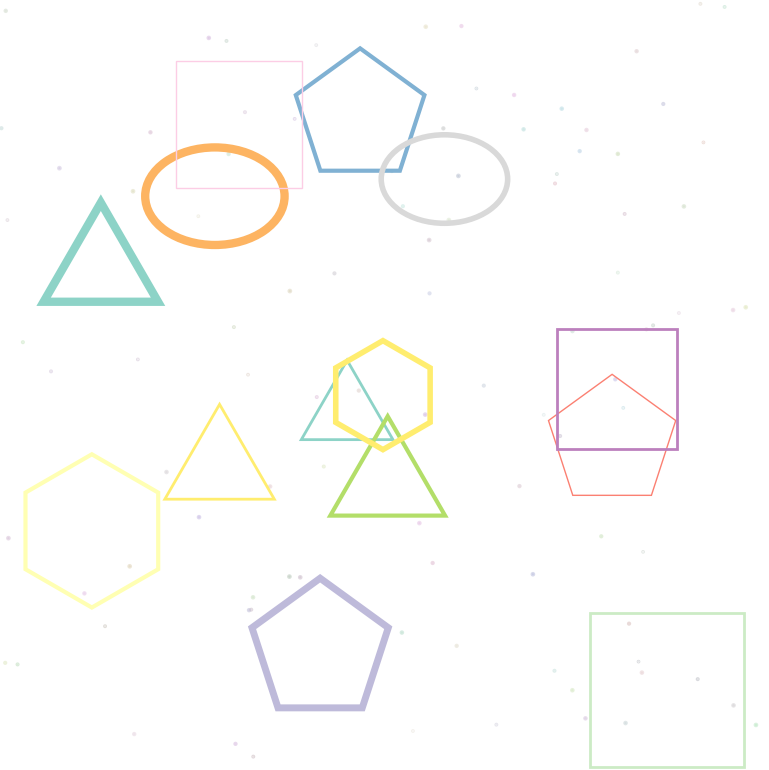[{"shape": "triangle", "thickness": 3, "radius": 0.43, "center": [0.131, 0.651]}, {"shape": "triangle", "thickness": 1, "radius": 0.34, "center": [0.451, 0.463]}, {"shape": "hexagon", "thickness": 1.5, "radius": 0.5, "center": [0.119, 0.311]}, {"shape": "pentagon", "thickness": 2.5, "radius": 0.47, "center": [0.416, 0.156]}, {"shape": "pentagon", "thickness": 0.5, "radius": 0.43, "center": [0.795, 0.427]}, {"shape": "pentagon", "thickness": 1.5, "radius": 0.44, "center": [0.468, 0.849]}, {"shape": "oval", "thickness": 3, "radius": 0.45, "center": [0.279, 0.745]}, {"shape": "triangle", "thickness": 1.5, "radius": 0.43, "center": [0.503, 0.373]}, {"shape": "square", "thickness": 0.5, "radius": 0.41, "center": [0.31, 0.838]}, {"shape": "oval", "thickness": 2, "radius": 0.41, "center": [0.577, 0.767]}, {"shape": "square", "thickness": 1, "radius": 0.39, "center": [0.801, 0.495]}, {"shape": "square", "thickness": 1, "radius": 0.5, "center": [0.866, 0.104]}, {"shape": "triangle", "thickness": 1, "radius": 0.41, "center": [0.285, 0.393]}, {"shape": "hexagon", "thickness": 2, "radius": 0.35, "center": [0.497, 0.487]}]